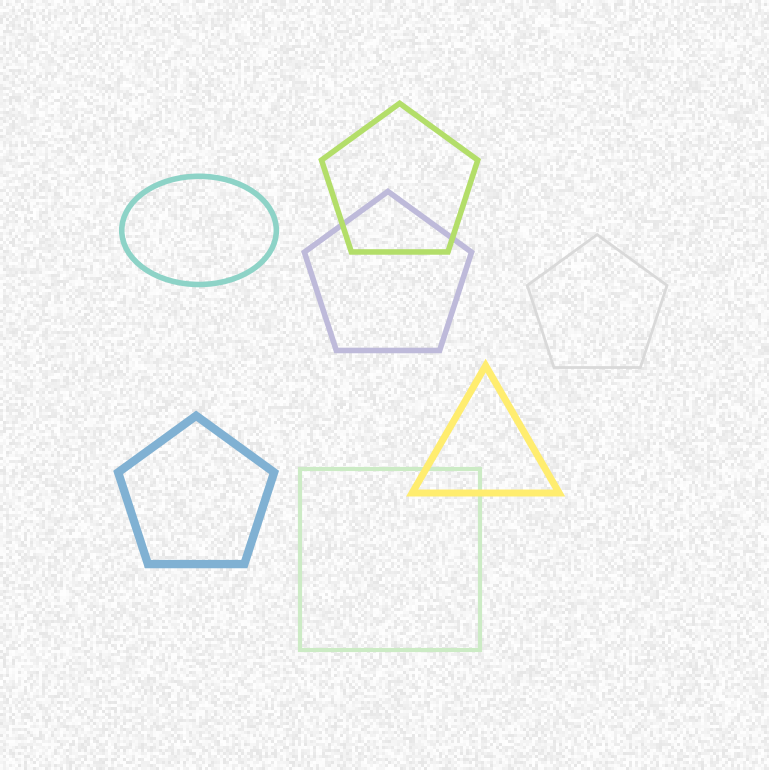[{"shape": "oval", "thickness": 2, "radius": 0.5, "center": [0.258, 0.701]}, {"shape": "pentagon", "thickness": 2, "radius": 0.57, "center": [0.504, 0.637]}, {"shape": "pentagon", "thickness": 3, "radius": 0.53, "center": [0.255, 0.354]}, {"shape": "pentagon", "thickness": 2, "radius": 0.53, "center": [0.519, 0.759]}, {"shape": "pentagon", "thickness": 1, "radius": 0.48, "center": [0.775, 0.6]}, {"shape": "square", "thickness": 1.5, "radius": 0.59, "center": [0.507, 0.274]}, {"shape": "triangle", "thickness": 2.5, "radius": 0.55, "center": [0.631, 0.415]}]